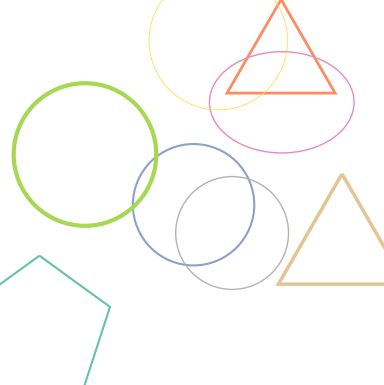[{"shape": "pentagon", "thickness": 1.5, "radius": 0.96, "center": [0.102, 0.143]}, {"shape": "triangle", "thickness": 2, "radius": 0.81, "center": [0.73, 0.839]}, {"shape": "circle", "thickness": 1.5, "radius": 0.79, "center": [0.503, 0.468]}, {"shape": "oval", "thickness": 1, "radius": 0.94, "center": [0.732, 0.734]}, {"shape": "circle", "thickness": 3, "radius": 0.93, "center": [0.221, 0.599]}, {"shape": "circle", "thickness": 0.5, "radius": 0.9, "center": [0.567, 0.894]}, {"shape": "triangle", "thickness": 2.5, "radius": 0.95, "center": [0.888, 0.357]}, {"shape": "circle", "thickness": 1, "radius": 0.73, "center": [0.603, 0.395]}]